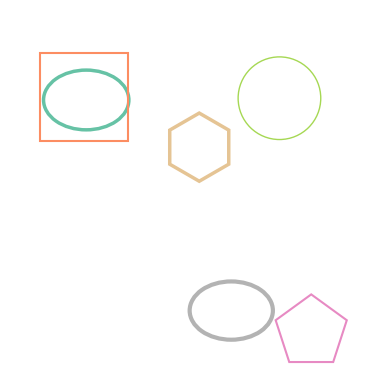[{"shape": "oval", "thickness": 2.5, "radius": 0.55, "center": [0.224, 0.74]}, {"shape": "square", "thickness": 1.5, "radius": 0.57, "center": [0.218, 0.748]}, {"shape": "pentagon", "thickness": 1.5, "radius": 0.49, "center": [0.808, 0.138]}, {"shape": "circle", "thickness": 1, "radius": 0.54, "center": [0.726, 0.745]}, {"shape": "hexagon", "thickness": 2.5, "radius": 0.44, "center": [0.518, 0.618]}, {"shape": "oval", "thickness": 3, "radius": 0.54, "center": [0.601, 0.193]}]